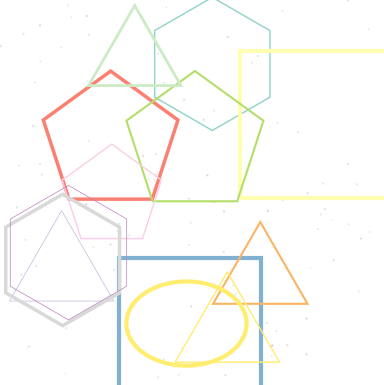[{"shape": "hexagon", "thickness": 1, "radius": 0.86, "center": [0.551, 0.834]}, {"shape": "square", "thickness": 3, "radius": 0.96, "center": [0.815, 0.677]}, {"shape": "triangle", "thickness": 0.5, "radius": 0.78, "center": [0.16, 0.296]}, {"shape": "pentagon", "thickness": 2.5, "radius": 0.92, "center": [0.287, 0.631]}, {"shape": "square", "thickness": 3, "radius": 0.92, "center": [0.493, 0.145]}, {"shape": "triangle", "thickness": 1.5, "radius": 0.71, "center": [0.676, 0.282]}, {"shape": "pentagon", "thickness": 1.5, "radius": 0.94, "center": [0.506, 0.629]}, {"shape": "pentagon", "thickness": 1, "radius": 0.68, "center": [0.29, 0.49]}, {"shape": "hexagon", "thickness": 2.5, "radius": 0.85, "center": [0.163, 0.325]}, {"shape": "hexagon", "thickness": 0.5, "radius": 0.87, "center": [0.178, 0.344]}, {"shape": "triangle", "thickness": 2, "radius": 0.69, "center": [0.35, 0.847]}, {"shape": "oval", "thickness": 3, "radius": 0.78, "center": [0.484, 0.16]}, {"shape": "triangle", "thickness": 1, "radius": 0.78, "center": [0.59, 0.138]}]